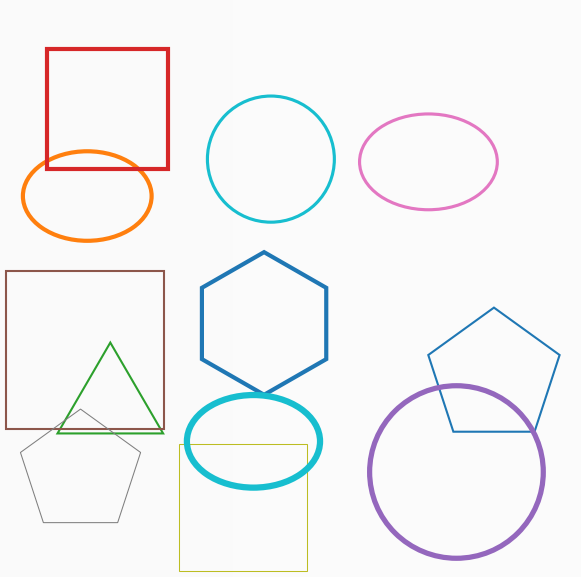[{"shape": "pentagon", "thickness": 1, "radius": 0.59, "center": [0.85, 0.348]}, {"shape": "hexagon", "thickness": 2, "radius": 0.62, "center": [0.454, 0.439]}, {"shape": "oval", "thickness": 2, "radius": 0.55, "center": [0.15, 0.66]}, {"shape": "triangle", "thickness": 1, "radius": 0.52, "center": [0.19, 0.301]}, {"shape": "square", "thickness": 2, "radius": 0.52, "center": [0.185, 0.811]}, {"shape": "circle", "thickness": 2.5, "radius": 0.75, "center": [0.785, 0.182]}, {"shape": "square", "thickness": 1, "radius": 0.68, "center": [0.147, 0.393]}, {"shape": "oval", "thickness": 1.5, "radius": 0.59, "center": [0.737, 0.719]}, {"shape": "pentagon", "thickness": 0.5, "radius": 0.54, "center": [0.139, 0.182]}, {"shape": "square", "thickness": 0.5, "radius": 0.55, "center": [0.418, 0.12]}, {"shape": "circle", "thickness": 1.5, "radius": 0.55, "center": [0.466, 0.724]}, {"shape": "oval", "thickness": 3, "radius": 0.57, "center": [0.436, 0.235]}]